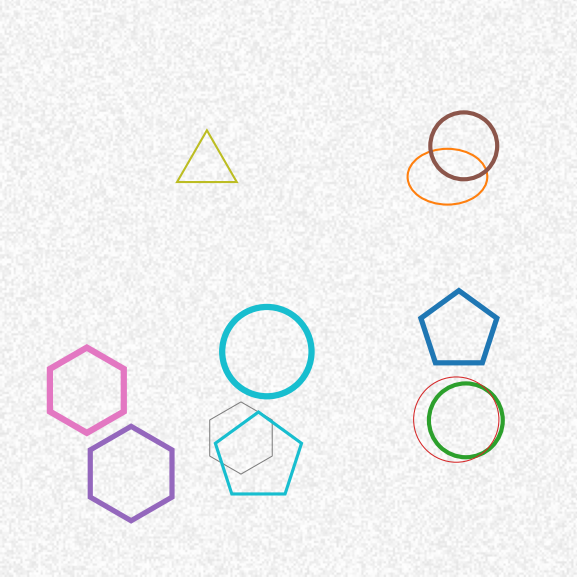[{"shape": "pentagon", "thickness": 2.5, "radius": 0.35, "center": [0.795, 0.427]}, {"shape": "oval", "thickness": 1, "radius": 0.34, "center": [0.775, 0.693]}, {"shape": "circle", "thickness": 2, "radius": 0.32, "center": [0.807, 0.271]}, {"shape": "circle", "thickness": 0.5, "radius": 0.37, "center": [0.79, 0.273]}, {"shape": "hexagon", "thickness": 2.5, "radius": 0.41, "center": [0.227, 0.179]}, {"shape": "circle", "thickness": 2, "radius": 0.29, "center": [0.803, 0.747]}, {"shape": "hexagon", "thickness": 3, "radius": 0.37, "center": [0.15, 0.323]}, {"shape": "hexagon", "thickness": 0.5, "radius": 0.31, "center": [0.417, 0.241]}, {"shape": "triangle", "thickness": 1, "radius": 0.3, "center": [0.358, 0.714]}, {"shape": "pentagon", "thickness": 1.5, "radius": 0.39, "center": [0.448, 0.207]}, {"shape": "circle", "thickness": 3, "radius": 0.39, "center": [0.462, 0.39]}]